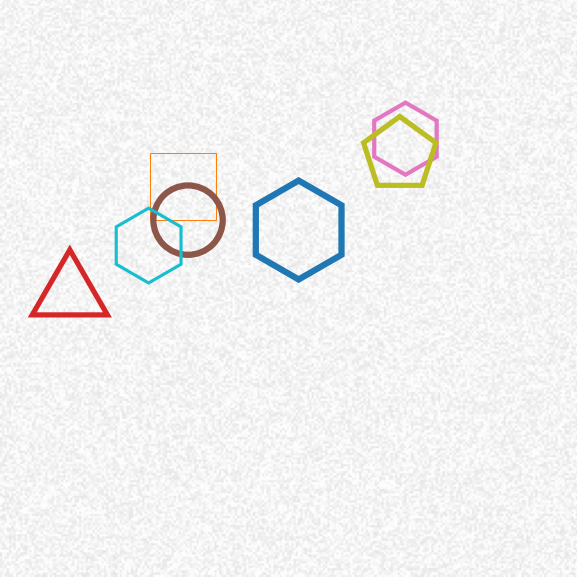[{"shape": "hexagon", "thickness": 3, "radius": 0.43, "center": [0.517, 0.601]}, {"shape": "square", "thickness": 0.5, "radius": 0.29, "center": [0.317, 0.677]}, {"shape": "triangle", "thickness": 2.5, "radius": 0.38, "center": [0.121, 0.491]}, {"shape": "circle", "thickness": 3, "radius": 0.3, "center": [0.326, 0.618]}, {"shape": "hexagon", "thickness": 2, "radius": 0.31, "center": [0.702, 0.759]}, {"shape": "pentagon", "thickness": 2.5, "radius": 0.33, "center": [0.692, 0.732]}, {"shape": "hexagon", "thickness": 1.5, "radius": 0.32, "center": [0.257, 0.574]}]